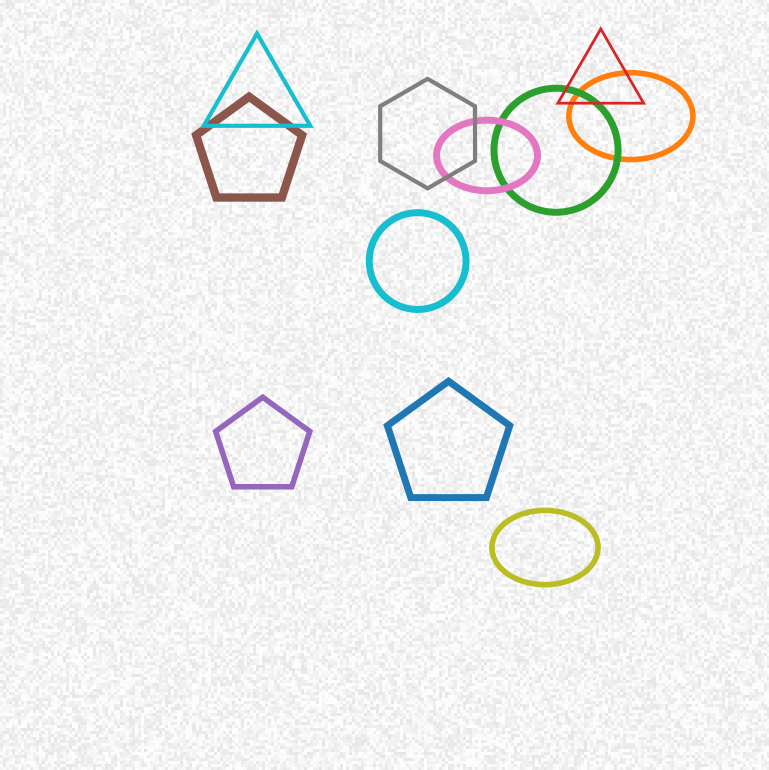[{"shape": "pentagon", "thickness": 2.5, "radius": 0.42, "center": [0.583, 0.421]}, {"shape": "oval", "thickness": 2, "radius": 0.4, "center": [0.819, 0.849]}, {"shape": "circle", "thickness": 2.5, "radius": 0.4, "center": [0.722, 0.805]}, {"shape": "triangle", "thickness": 1, "radius": 0.32, "center": [0.78, 0.898]}, {"shape": "pentagon", "thickness": 2, "radius": 0.32, "center": [0.341, 0.42]}, {"shape": "pentagon", "thickness": 3, "radius": 0.36, "center": [0.324, 0.802]}, {"shape": "oval", "thickness": 2.5, "radius": 0.33, "center": [0.633, 0.798]}, {"shape": "hexagon", "thickness": 1.5, "radius": 0.36, "center": [0.555, 0.826]}, {"shape": "oval", "thickness": 2, "radius": 0.34, "center": [0.708, 0.289]}, {"shape": "triangle", "thickness": 1.5, "radius": 0.4, "center": [0.334, 0.877]}, {"shape": "circle", "thickness": 2.5, "radius": 0.31, "center": [0.542, 0.661]}]